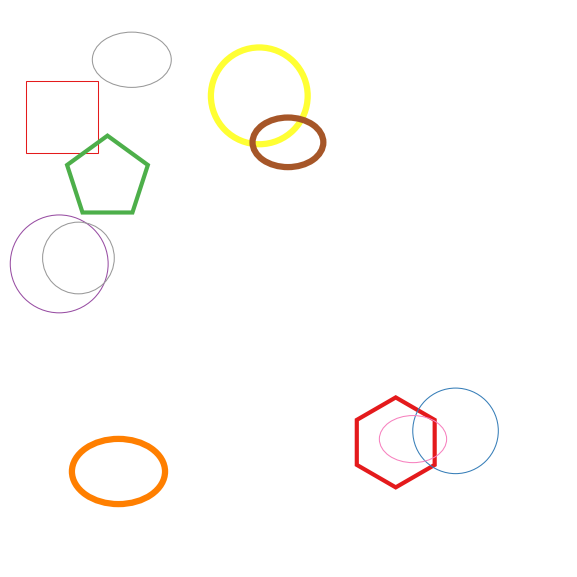[{"shape": "square", "thickness": 0.5, "radius": 0.31, "center": [0.107, 0.797]}, {"shape": "hexagon", "thickness": 2, "radius": 0.39, "center": [0.685, 0.233]}, {"shape": "circle", "thickness": 0.5, "radius": 0.37, "center": [0.789, 0.253]}, {"shape": "pentagon", "thickness": 2, "radius": 0.37, "center": [0.186, 0.691]}, {"shape": "circle", "thickness": 0.5, "radius": 0.42, "center": [0.103, 0.542]}, {"shape": "oval", "thickness": 3, "radius": 0.4, "center": [0.205, 0.183]}, {"shape": "circle", "thickness": 3, "radius": 0.42, "center": [0.449, 0.833]}, {"shape": "oval", "thickness": 3, "radius": 0.31, "center": [0.499, 0.753]}, {"shape": "oval", "thickness": 0.5, "radius": 0.29, "center": [0.715, 0.239]}, {"shape": "circle", "thickness": 0.5, "radius": 0.31, "center": [0.136, 0.552]}, {"shape": "oval", "thickness": 0.5, "radius": 0.34, "center": [0.228, 0.896]}]